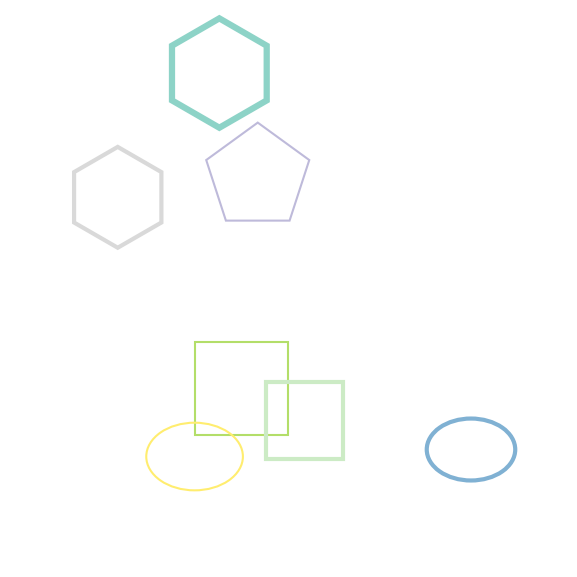[{"shape": "hexagon", "thickness": 3, "radius": 0.47, "center": [0.38, 0.873]}, {"shape": "pentagon", "thickness": 1, "radius": 0.47, "center": [0.446, 0.693]}, {"shape": "oval", "thickness": 2, "radius": 0.38, "center": [0.816, 0.221]}, {"shape": "square", "thickness": 1, "radius": 0.4, "center": [0.419, 0.326]}, {"shape": "hexagon", "thickness": 2, "radius": 0.44, "center": [0.204, 0.657]}, {"shape": "square", "thickness": 2, "radius": 0.33, "center": [0.527, 0.272]}, {"shape": "oval", "thickness": 1, "radius": 0.42, "center": [0.337, 0.209]}]